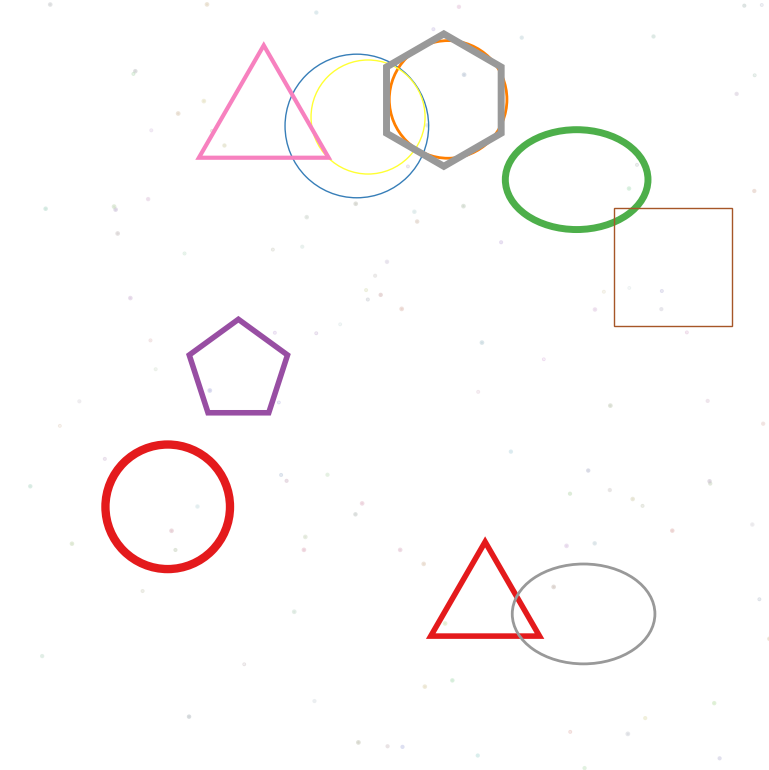[{"shape": "triangle", "thickness": 2, "radius": 0.41, "center": [0.63, 0.215]}, {"shape": "circle", "thickness": 3, "radius": 0.4, "center": [0.218, 0.342]}, {"shape": "circle", "thickness": 0.5, "radius": 0.47, "center": [0.463, 0.836]}, {"shape": "oval", "thickness": 2.5, "radius": 0.46, "center": [0.749, 0.767]}, {"shape": "pentagon", "thickness": 2, "radius": 0.34, "center": [0.31, 0.518]}, {"shape": "circle", "thickness": 1, "radius": 0.38, "center": [0.582, 0.871]}, {"shape": "circle", "thickness": 0.5, "radius": 0.37, "center": [0.478, 0.848]}, {"shape": "square", "thickness": 0.5, "radius": 0.38, "center": [0.875, 0.653]}, {"shape": "triangle", "thickness": 1.5, "radius": 0.49, "center": [0.343, 0.844]}, {"shape": "oval", "thickness": 1, "radius": 0.46, "center": [0.758, 0.203]}, {"shape": "hexagon", "thickness": 2.5, "radius": 0.43, "center": [0.576, 0.87]}]